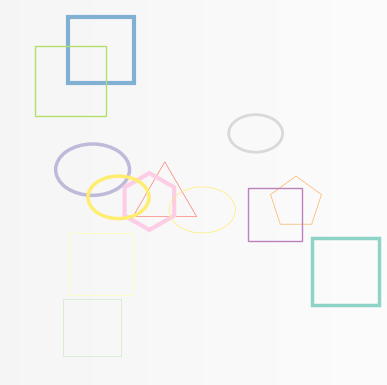[{"shape": "square", "thickness": 2.5, "radius": 0.44, "center": [0.892, 0.296]}, {"shape": "square", "thickness": 0.5, "radius": 0.41, "center": [0.261, 0.314]}, {"shape": "oval", "thickness": 2.5, "radius": 0.48, "center": [0.239, 0.559]}, {"shape": "triangle", "thickness": 0.5, "radius": 0.47, "center": [0.425, 0.485]}, {"shape": "square", "thickness": 3, "radius": 0.43, "center": [0.26, 0.869]}, {"shape": "pentagon", "thickness": 0.5, "radius": 0.34, "center": [0.764, 0.473]}, {"shape": "square", "thickness": 1, "radius": 0.46, "center": [0.182, 0.789]}, {"shape": "hexagon", "thickness": 3, "radius": 0.37, "center": [0.385, 0.477]}, {"shape": "oval", "thickness": 2, "radius": 0.35, "center": [0.66, 0.653]}, {"shape": "square", "thickness": 1, "radius": 0.34, "center": [0.71, 0.442]}, {"shape": "square", "thickness": 0.5, "radius": 0.37, "center": [0.237, 0.15]}, {"shape": "oval", "thickness": 0.5, "radius": 0.43, "center": [0.522, 0.455]}, {"shape": "oval", "thickness": 2.5, "radius": 0.39, "center": [0.306, 0.487]}]